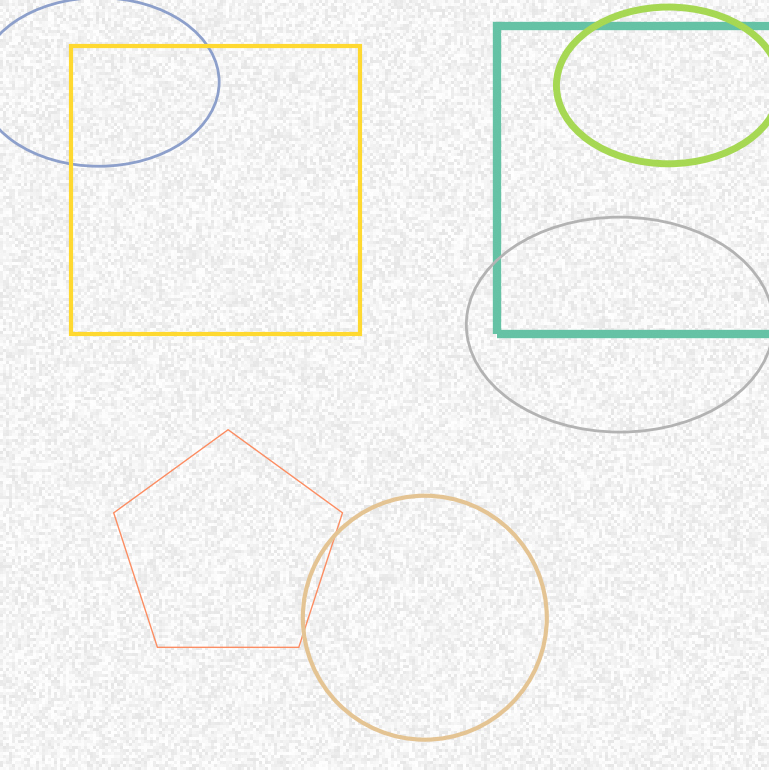[{"shape": "square", "thickness": 3, "radius": 1.0, "center": [0.846, 0.766]}, {"shape": "pentagon", "thickness": 0.5, "radius": 0.78, "center": [0.296, 0.286]}, {"shape": "oval", "thickness": 1, "radius": 0.78, "center": [0.128, 0.893]}, {"shape": "oval", "thickness": 2.5, "radius": 0.73, "center": [0.868, 0.889]}, {"shape": "square", "thickness": 1.5, "radius": 0.94, "center": [0.28, 0.753]}, {"shape": "circle", "thickness": 1.5, "radius": 0.79, "center": [0.552, 0.198]}, {"shape": "oval", "thickness": 1, "radius": 1.0, "center": [0.805, 0.578]}]